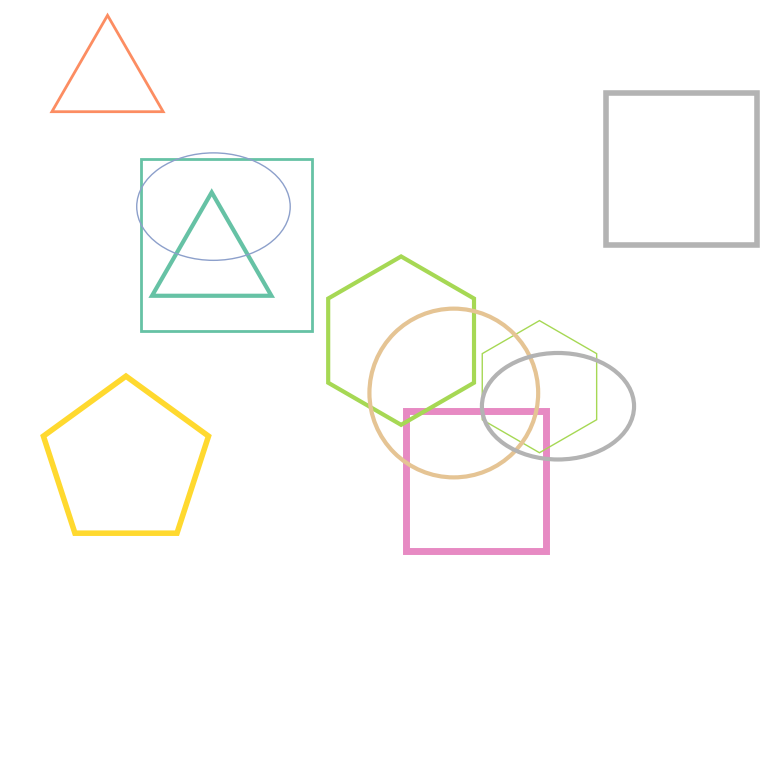[{"shape": "square", "thickness": 1, "radius": 0.56, "center": [0.294, 0.682]}, {"shape": "triangle", "thickness": 1.5, "radius": 0.45, "center": [0.275, 0.661]}, {"shape": "triangle", "thickness": 1, "radius": 0.42, "center": [0.14, 0.897]}, {"shape": "oval", "thickness": 0.5, "radius": 0.5, "center": [0.277, 0.732]}, {"shape": "square", "thickness": 2.5, "radius": 0.45, "center": [0.618, 0.375]}, {"shape": "hexagon", "thickness": 1.5, "radius": 0.55, "center": [0.521, 0.558]}, {"shape": "hexagon", "thickness": 0.5, "radius": 0.43, "center": [0.701, 0.498]}, {"shape": "pentagon", "thickness": 2, "radius": 0.56, "center": [0.164, 0.399]}, {"shape": "circle", "thickness": 1.5, "radius": 0.55, "center": [0.589, 0.49]}, {"shape": "oval", "thickness": 1.5, "radius": 0.49, "center": [0.725, 0.472]}, {"shape": "square", "thickness": 2, "radius": 0.49, "center": [0.885, 0.78]}]